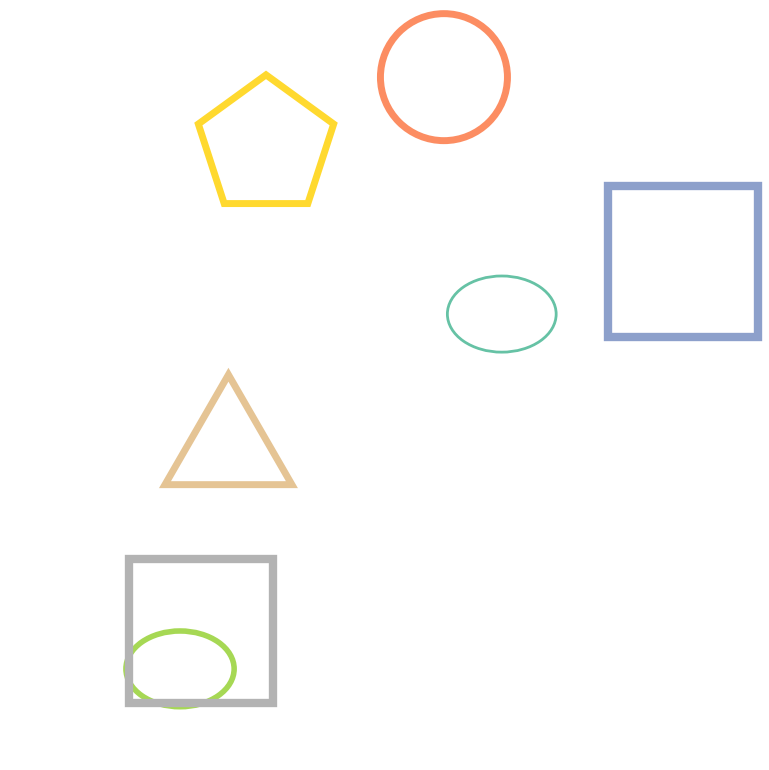[{"shape": "oval", "thickness": 1, "radius": 0.35, "center": [0.652, 0.592]}, {"shape": "circle", "thickness": 2.5, "radius": 0.41, "center": [0.577, 0.9]}, {"shape": "square", "thickness": 3, "radius": 0.49, "center": [0.887, 0.66]}, {"shape": "oval", "thickness": 2, "radius": 0.35, "center": [0.234, 0.131]}, {"shape": "pentagon", "thickness": 2.5, "radius": 0.46, "center": [0.345, 0.81]}, {"shape": "triangle", "thickness": 2.5, "radius": 0.48, "center": [0.297, 0.418]}, {"shape": "square", "thickness": 3, "radius": 0.47, "center": [0.261, 0.18]}]